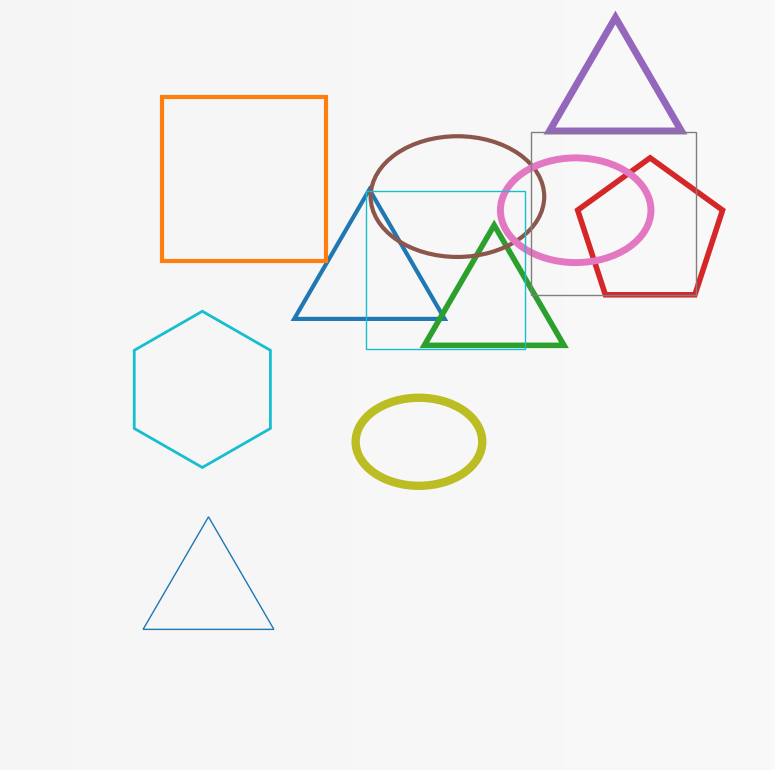[{"shape": "triangle", "thickness": 0.5, "radius": 0.49, "center": [0.269, 0.231]}, {"shape": "triangle", "thickness": 1.5, "radius": 0.56, "center": [0.477, 0.642]}, {"shape": "square", "thickness": 1.5, "radius": 0.53, "center": [0.314, 0.768]}, {"shape": "triangle", "thickness": 2, "radius": 0.52, "center": [0.638, 0.604]}, {"shape": "pentagon", "thickness": 2, "radius": 0.49, "center": [0.839, 0.697]}, {"shape": "triangle", "thickness": 2.5, "radius": 0.49, "center": [0.794, 0.879]}, {"shape": "oval", "thickness": 1.5, "radius": 0.56, "center": [0.59, 0.745]}, {"shape": "oval", "thickness": 2.5, "radius": 0.49, "center": [0.743, 0.727]}, {"shape": "square", "thickness": 0.5, "radius": 0.53, "center": [0.792, 0.723]}, {"shape": "oval", "thickness": 3, "radius": 0.41, "center": [0.541, 0.426]}, {"shape": "square", "thickness": 0.5, "radius": 0.51, "center": [0.575, 0.649]}, {"shape": "hexagon", "thickness": 1, "radius": 0.51, "center": [0.261, 0.494]}]